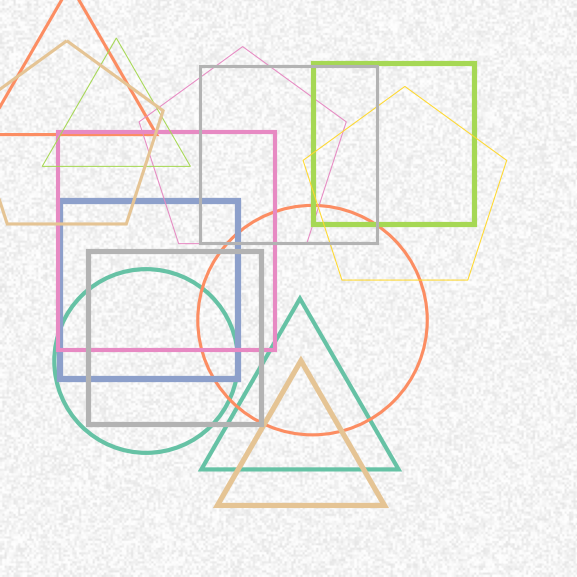[{"shape": "triangle", "thickness": 2, "radius": 0.99, "center": [0.519, 0.285]}, {"shape": "circle", "thickness": 2, "radius": 0.8, "center": [0.253, 0.374]}, {"shape": "circle", "thickness": 1.5, "radius": 0.99, "center": [0.541, 0.445]}, {"shape": "triangle", "thickness": 1.5, "radius": 0.86, "center": [0.122, 0.852]}, {"shape": "square", "thickness": 3, "radius": 0.77, "center": [0.258, 0.498]}, {"shape": "pentagon", "thickness": 0.5, "radius": 0.94, "center": [0.42, 0.73]}, {"shape": "square", "thickness": 2, "radius": 0.94, "center": [0.289, 0.582]}, {"shape": "triangle", "thickness": 0.5, "radius": 0.74, "center": [0.201, 0.785]}, {"shape": "square", "thickness": 2.5, "radius": 0.7, "center": [0.682, 0.75]}, {"shape": "pentagon", "thickness": 0.5, "radius": 0.93, "center": [0.701, 0.664]}, {"shape": "pentagon", "thickness": 1.5, "radius": 0.88, "center": [0.116, 0.753]}, {"shape": "triangle", "thickness": 2.5, "radius": 0.84, "center": [0.521, 0.207]}, {"shape": "square", "thickness": 2.5, "radius": 0.75, "center": [0.302, 0.415]}, {"shape": "square", "thickness": 1.5, "radius": 0.77, "center": [0.5, 0.731]}]